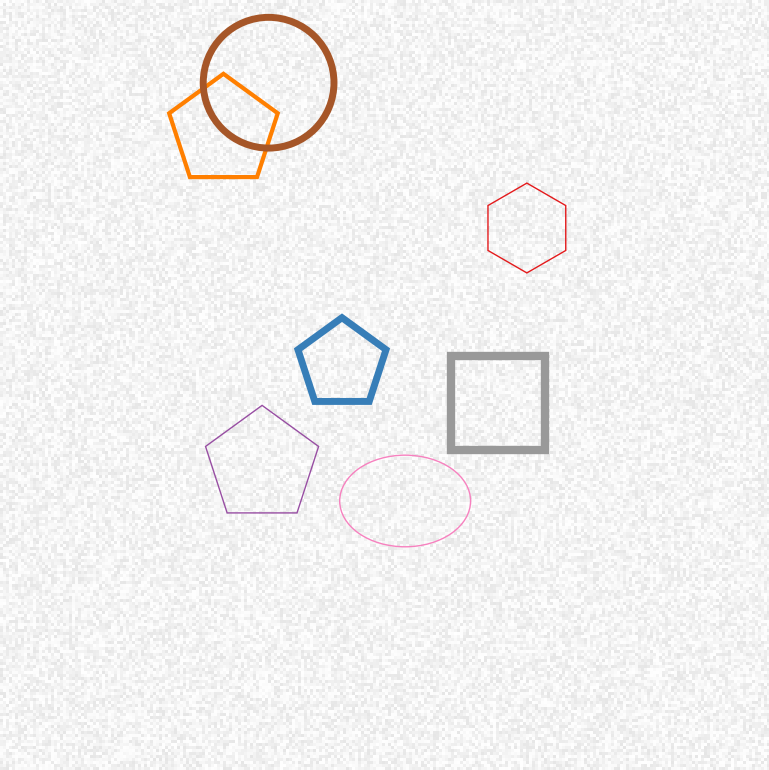[{"shape": "hexagon", "thickness": 0.5, "radius": 0.29, "center": [0.684, 0.704]}, {"shape": "pentagon", "thickness": 2.5, "radius": 0.3, "center": [0.444, 0.527]}, {"shape": "pentagon", "thickness": 0.5, "radius": 0.39, "center": [0.34, 0.396]}, {"shape": "pentagon", "thickness": 1.5, "radius": 0.37, "center": [0.29, 0.83]}, {"shape": "circle", "thickness": 2.5, "radius": 0.42, "center": [0.349, 0.893]}, {"shape": "oval", "thickness": 0.5, "radius": 0.42, "center": [0.526, 0.349]}, {"shape": "square", "thickness": 3, "radius": 0.31, "center": [0.647, 0.477]}]